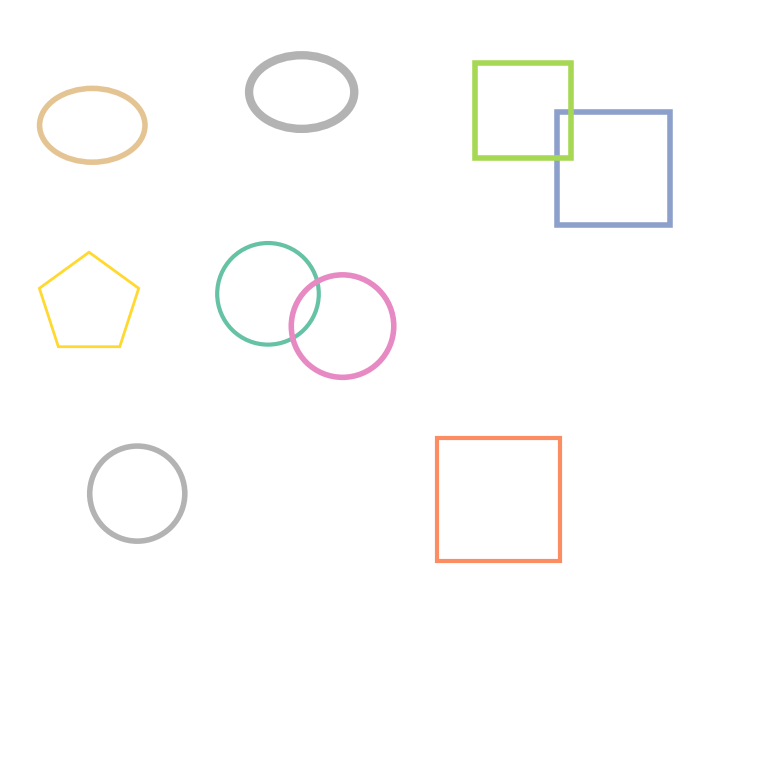[{"shape": "circle", "thickness": 1.5, "radius": 0.33, "center": [0.348, 0.618]}, {"shape": "square", "thickness": 1.5, "radius": 0.4, "center": [0.647, 0.351]}, {"shape": "square", "thickness": 2, "radius": 0.37, "center": [0.797, 0.781]}, {"shape": "circle", "thickness": 2, "radius": 0.33, "center": [0.445, 0.577]}, {"shape": "square", "thickness": 2, "radius": 0.31, "center": [0.679, 0.856]}, {"shape": "pentagon", "thickness": 1, "radius": 0.34, "center": [0.116, 0.605]}, {"shape": "oval", "thickness": 2, "radius": 0.34, "center": [0.12, 0.837]}, {"shape": "circle", "thickness": 2, "radius": 0.31, "center": [0.178, 0.359]}, {"shape": "oval", "thickness": 3, "radius": 0.34, "center": [0.392, 0.88]}]